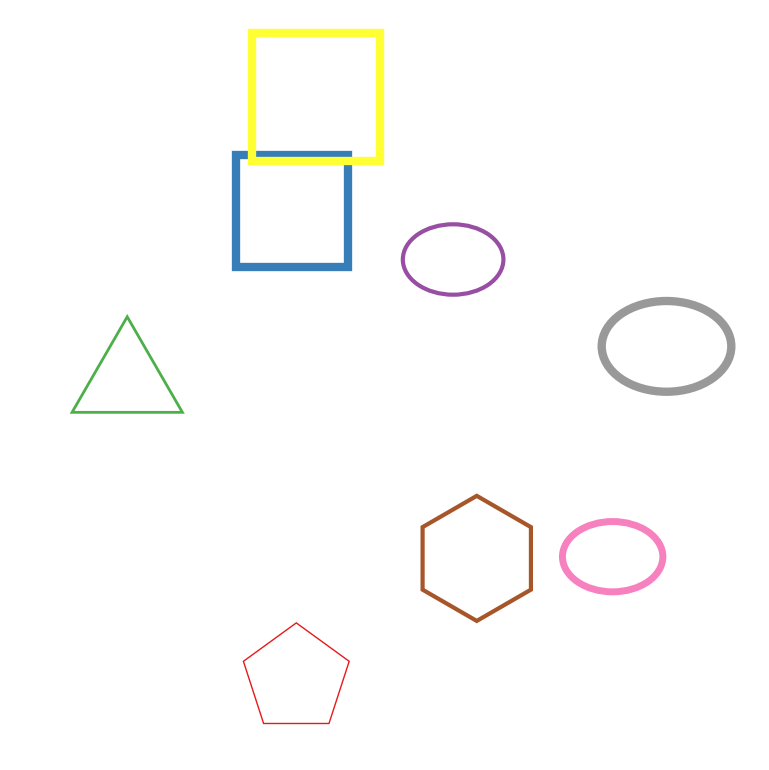[{"shape": "pentagon", "thickness": 0.5, "radius": 0.36, "center": [0.385, 0.119]}, {"shape": "square", "thickness": 3, "radius": 0.36, "center": [0.38, 0.726]}, {"shape": "triangle", "thickness": 1, "radius": 0.41, "center": [0.165, 0.506]}, {"shape": "oval", "thickness": 1.5, "radius": 0.33, "center": [0.588, 0.663]}, {"shape": "square", "thickness": 3, "radius": 0.42, "center": [0.41, 0.874]}, {"shape": "hexagon", "thickness": 1.5, "radius": 0.41, "center": [0.619, 0.275]}, {"shape": "oval", "thickness": 2.5, "radius": 0.33, "center": [0.796, 0.277]}, {"shape": "oval", "thickness": 3, "radius": 0.42, "center": [0.866, 0.55]}]